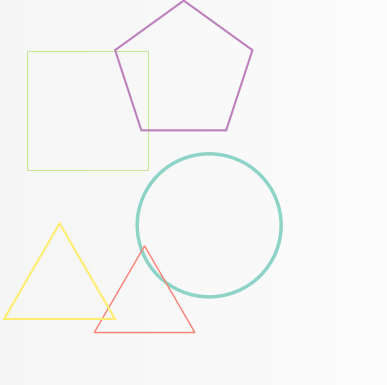[{"shape": "circle", "thickness": 2.5, "radius": 0.93, "center": [0.54, 0.415]}, {"shape": "triangle", "thickness": 1, "radius": 0.75, "center": [0.373, 0.211]}, {"shape": "square", "thickness": 0.5, "radius": 0.78, "center": [0.226, 0.713]}, {"shape": "pentagon", "thickness": 1.5, "radius": 0.93, "center": [0.474, 0.812]}, {"shape": "triangle", "thickness": 1.5, "radius": 0.83, "center": [0.154, 0.254]}]